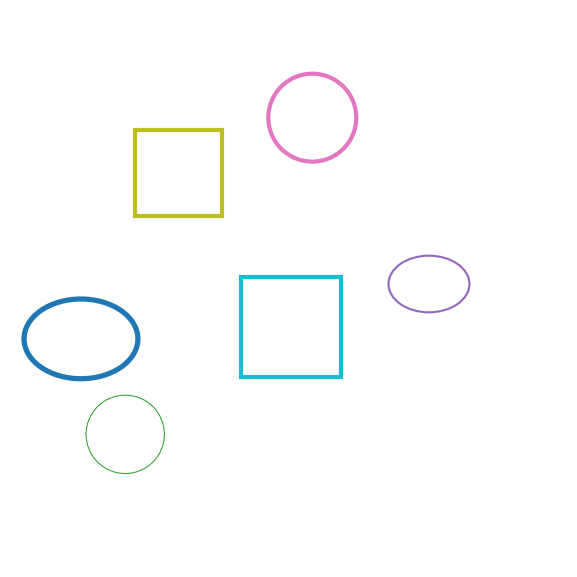[{"shape": "oval", "thickness": 2.5, "radius": 0.49, "center": [0.14, 0.412]}, {"shape": "circle", "thickness": 0.5, "radius": 0.34, "center": [0.217, 0.247]}, {"shape": "oval", "thickness": 1, "radius": 0.35, "center": [0.743, 0.507]}, {"shape": "circle", "thickness": 2, "radius": 0.38, "center": [0.541, 0.795]}, {"shape": "square", "thickness": 2, "radius": 0.37, "center": [0.309, 0.699]}, {"shape": "square", "thickness": 2, "radius": 0.43, "center": [0.503, 0.433]}]